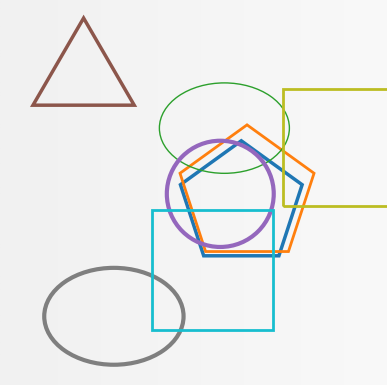[{"shape": "pentagon", "thickness": 2.5, "radius": 0.83, "center": [0.623, 0.469]}, {"shape": "pentagon", "thickness": 2, "radius": 0.91, "center": [0.637, 0.494]}, {"shape": "oval", "thickness": 1, "radius": 0.84, "center": [0.579, 0.667]}, {"shape": "circle", "thickness": 3, "radius": 0.69, "center": [0.568, 0.497]}, {"shape": "triangle", "thickness": 2.5, "radius": 0.75, "center": [0.216, 0.802]}, {"shape": "oval", "thickness": 3, "radius": 0.9, "center": [0.294, 0.178]}, {"shape": "square", "thickness": 2, "radius": 0.76, "center": [0.881, 0.618]}, {"shape": "square", "thickness": 2, "radius": 0.78, "center": [0.548, 0.299]}]